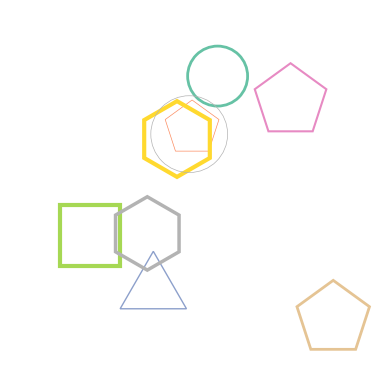[{"shape": "circle", "thickness": 2, "radius": 0.39, "center": [0.565, 0.802]}, {"shape": "pentagon", "thickness": 0.5, "radius": 0.37, "center": [0.499, 0.667]}, {"shape": "triangle", "thickness": 1, "radius": 0.5, "center": [0.398, 0.248]}, {"shape": "pentagon", "thickness": 1.5, "radius": 0.49, "center": [0.755, 0.738]}, {"shape": "square", "thickness": 3, "radius": 0.39, "center": [0.234, 0.388]}, {"shape": "hexagon", "thickness": 3, "radius": 0.49, "center": [0.46, 0.639]}, {"shape": "pentagon", "thickness": 2, "radius": 0.5, "center": [0.866, 0.173]}, {"shape": "hexagon", "thickness": 2.5, "radius": 0.48, "center": [0.383, 0.394]}, {"shape": "circle", "thickness": 0.5, "radius": 0.5, "center": [0.491, 0.652]}]